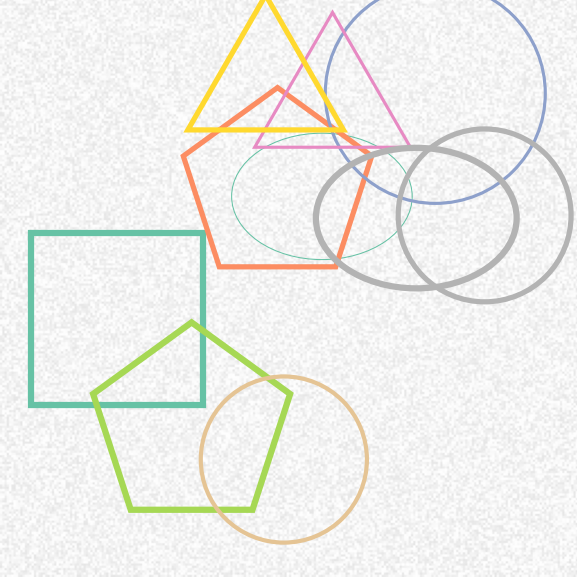[{"shape": "square", "thickness": 3, "radius": 0.75, "center": [0.202, 0.447]}, {"shape": "oval", "thickness": 0.5, "radius": 0.78, "center": [0.557, 0.659]}, {"shape": "pentagon", "thickness": 2.5, "radius": 0.86, "center": [0.481, 0.676]}, {"shape": "circle", "thickness": 1.5, "radius": 0.95, "center": [0.754, 0.837]}, {"shape": "triangle", "thickness": 1.5, "radius": 0.78, "center": [0.576, 0.822]}, {"shape": "pentagon", "thickness": 3, "radius": 0.9, "center": [0.332, 0.262]}, {"shape": "triangle", "thickness": 2.5, "radius": 0.78, "center": [0.46, 0.852]}, {"shape": "circle", "thickness": 2, "radius": 0.72, "center": [0.492, 0.203]}, {"shape": "oval", "thickness": 3, "radius": 0.87, "center": [0.721, 0.621]}, {"shape": "circle", "thickness": 2.5, "radius": 0.75, "center": [0.839, 0.626]}]